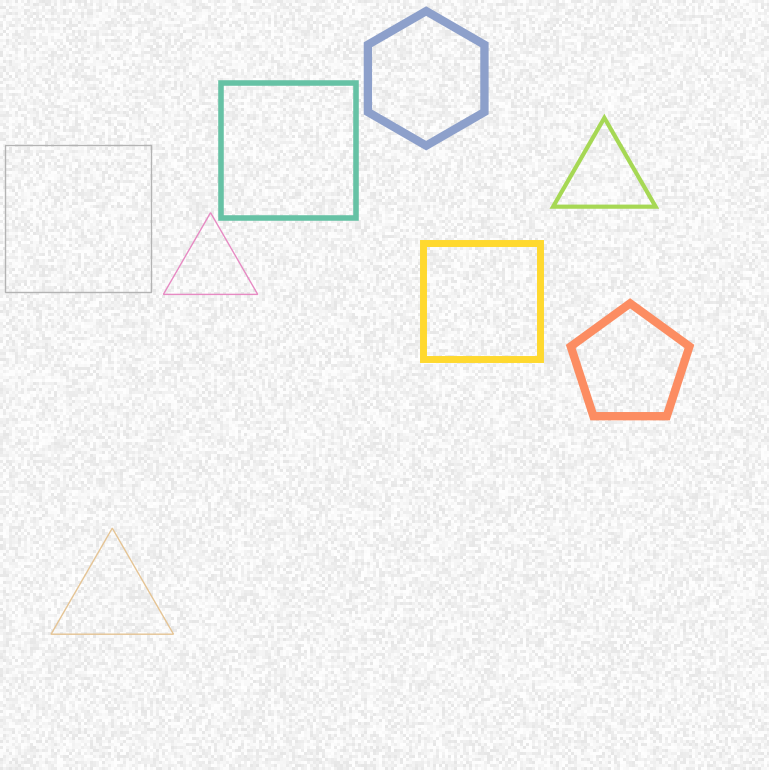[{"shape": "square", "thickness": 2, "radius": 0.44, "center": [0.375, 0.805]}, {"shape": "pentagon", "thickness": 3, "radius": 0.41, "center": [0.818, 0.525]}, {"shape": "hexagon", "thickness": 3, "radius": 0.44, "center": [0.553, 0.898]}, {"shape": "triangle", "thickness": 0.5, "radius": 0.35, "center": [0.273, 0.653]}, {"shape": "triangle", "thickness": 1.5, "radius": 0.38, "center": [0.785, 0.77]}, {"shape": "square", "thickness": 2.5, "radius": 0.38, "center": [0.625, 0.609]}, {"shape": "triangle", "thickness": 0.5, "radius": 0.46, "center": [0.146, 0.222]}, {"shape": "square", "thickness": 0.5, "radius": 0.48, "center": [0.101, 0.716]}]